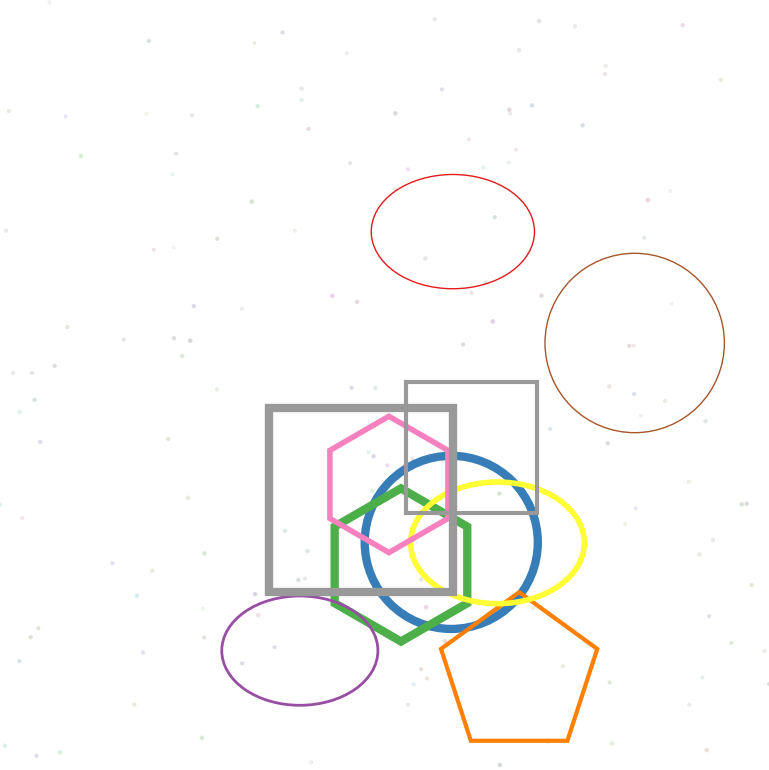[{"shape": "oval", "thickness": 0.5, "radius": 0.53, "center": [0.588, 0.699]}, {"shape": "circle", "thickness": 3, "radius": 0.56, "center": [0.586, 0.296]}, {"shape": "hexagon", "thickness": 3, "radius": 0.5, "center": [0.521, 0.266]}, {"shape": "oval", "thickness": 1, "radius": 0.51, "center": [0.389, 0.155]}, {"shape": "pentagon", "thickness": 1.5, "radius": 0.53, "center": [0.674, 0.124]}, {"shape": "oval", "thickness": 2, "radius": 0.56, "center": [0.646, 0.295]}, {"shape": "circle", "thickness": 0.5, "radius": 0.58, "center": [0.824, 0.555]}, {"shape": "hexagon", "thickness": 2, "radius": 0.44, "center": [0.505, 0.371]}, {"shape": "square", "thickness": 1.5, "radius": 0.42, "center": [0.612, 0.418]}, {"shape": "square", "thickness": 3, "radius": 0.6, "center": [0.469, 0.351]}]